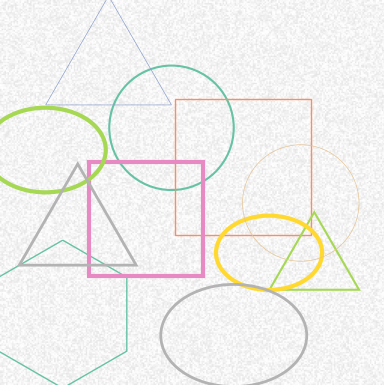[{"shape": "circle", "thickness": 1.5, "radius": 0.81, "center": [0.445, 0.668]}, {"shape": "hexagon", "thickness": 1, "radius": 0.96, "center": [0.163, 0.184]}, {"shape": "square", "thickness": 1, "radius": 0.88, "center": [0.631, 0.567]}, {"shape": "triangle", "thickness": 0.5, "radius": 0.94, "center": [0.282, 0.822]}, {"shape": "square", "thickness": 3, "radius": 0.74, "center": [0.38, 0.432]}, {"shape": "oval", "thickness": 3, "radius": 0.79, "center": [0.118, 0.61]}, {"shape": "triangle", "thickness": 1.5, "radius": 0.67, "center": [0.816, 0.315]}, {"shape": "oval", "thickness": 3, "radius": 0.69, "center": [0.699, 0.343]}, {"shape": "circle", "thickness": 0.5, "radius": 0.76, "center": [0.781, 0.473]}, {"shape": "oval", "thickness": 2, "radius": 0.95, "center": [0.607, 0.129]}, {"shape": "triangle", "thickness": 2, "radius": 0.88, "center": [0.202, 0.399]}]